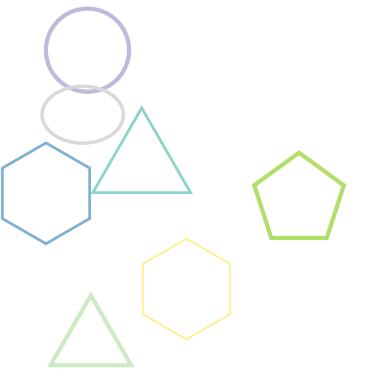[{"shape": "triangle", "thickness": 2, "radius": 0.73, "center": [0.368, 0.573]}, {"shape": "circle", "thickness": 3, "radius": 0.54, "center": [0.227, 0.87]}, {"shape": "hexagon", "thickness": 2, "radius": 0.65, "center": [0.119, 0.498]}, {"shape": "pentagon", "thickness": 3, "radius": 0.61, "center": [0.777, 0.481]}, {"shape": "oval", "thickness": 2.5, "radius": 0.53, "center": [0.215, 0.702]}, {"shape": "triangle", "thickness": 3, "radius": 0.6, "center": [0.236, 0.112]}, {"shape": "hexagon", "thickness": 1, "radius": 0.65, "center": [0.484, 0.249]}]